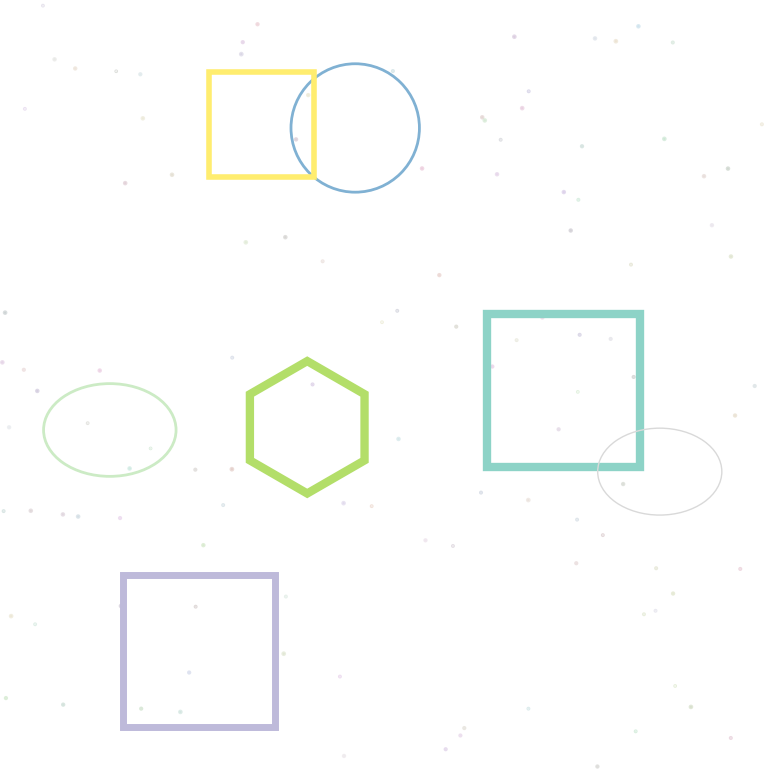[{"shape": "square", "thickness": 3, "radius": 0.5, "center": [0.732, 0.493]}, {"shape": "square", "thickness": 2.5, "radius": 0.49, "center": [0.259, 0.154]}, {"shape": "circle", "thickness": 1, "radius": 0.42, "center": [0.461, 0.834]}, {"shape": "hexagon", "thickness": 3, "radius": 0.43, "center": [0.399, 0.445]}, {"shape": "oval", "thickness": 0.5, "radius": 0.4, "center": [0.857, 0.388]}, {"shape": "oval", "thickness": 1, "radius": 0.43, "center": [0.143, 0.442]}, {"shape": "square", "thickness": 2, "radius": 0.34, "center": [0.34, 0.839]}]